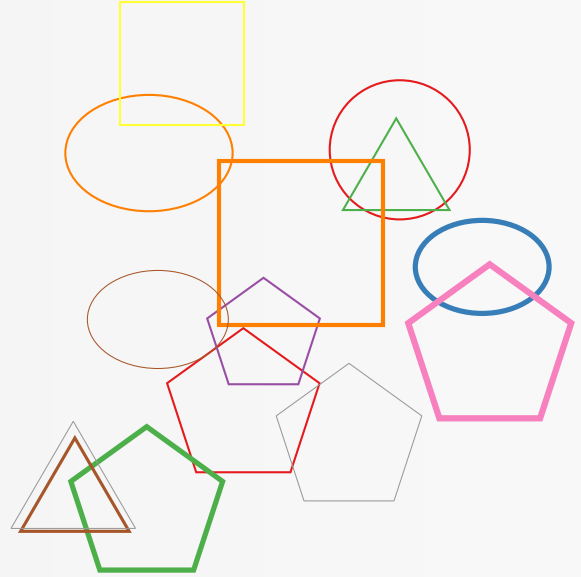[{"shape": "pentagon", "thickness": 1, "radius": 0.69, "center": [0.419, 0.293]}, {"shape": "circle", "thickness": 1, "radius": 0.6, "center": [0.688, 0.74]}, {"shape": "oval", "thickness": 2.5, "radius": 0.58, "center": [0.83, 0.537]}, {"shape": "triangle", "thickness": 1, "radius": 0.53, "center": [0.682, 0.688]}, {"shape": "pentagon", "thickness": 2.5, "radius": 0.69, "center": [0.252, 0.123]}, {"shape": "pentagon", "thickness": 1, "radius": 0.51, "center": [0.453, 0.416]}, {"shape": "oval", "thickness": 1, "radius": 0.72, "center": [0.256, 0.734]}, {"shape": "square", "thickness": 2, "radius": 0.71, "center": [0.518, 0.579]}, {"shape": "square", "thickness": 1, "radius": 0.53, "center": [0.313, 0.889]}, {"shape": "triangle", "thickness": 1.5, "radius": 0.54, "center": [0.129, 0.133]}, {"shape": "oval", "thickness": 0.5, "radius": 0.61, "center": [0.272, 0.446]}, {"shape": "pentagon", "thickness": 3, "radius": 0.74, "center": [0.843, 0.394]}, {"shape": "pentagon", "thickness": 0.5, "radius": 0.66, "center": [0.6, 0.238]}, {"shape": "triangle", "thickness": 0.5, "radius": 0.62, "center": [0.126, 0.146]}]